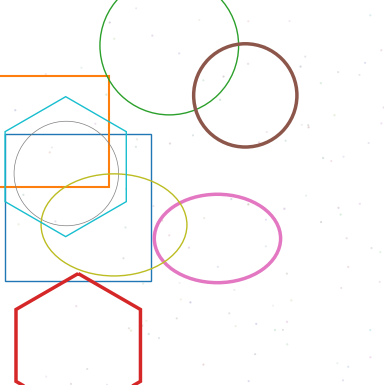[{"shape": "square", "thickness": 1, "radius": 0.95, "center": [0.203, 0.462]}, {"shape": "square", "thickness": 1.5, "radius": 0.72, "center": [0.138, 0.658]}, {"shape": "circle", "thickness": 1, "radius": 0.9, "center": [0.44, 0.882]}, {"shape": "hexagon", "thickness": 2.5, "radius": 0.93, "center": [0.203, 0.103]}, {"shape": "circle", "thickness": 2.5, "radius": 0.67, "center": [0.637, 0.752]}, {"shape": "oval", "thickness": 2.5, "radius": 0.82, "center": [0.565, 0.381]}, {"shape": "circle", "thickness": 0.5, "radius": 0.68, "center": [0.172, 0.549]}, {"shape": "oval", "thickness": 1, "radius": 0.95, "center": [0.296, 0.416]}, {"shape": "hexagon", "thickness": 1, "radius": 0.91, "center": [0.171, 0.567]}]